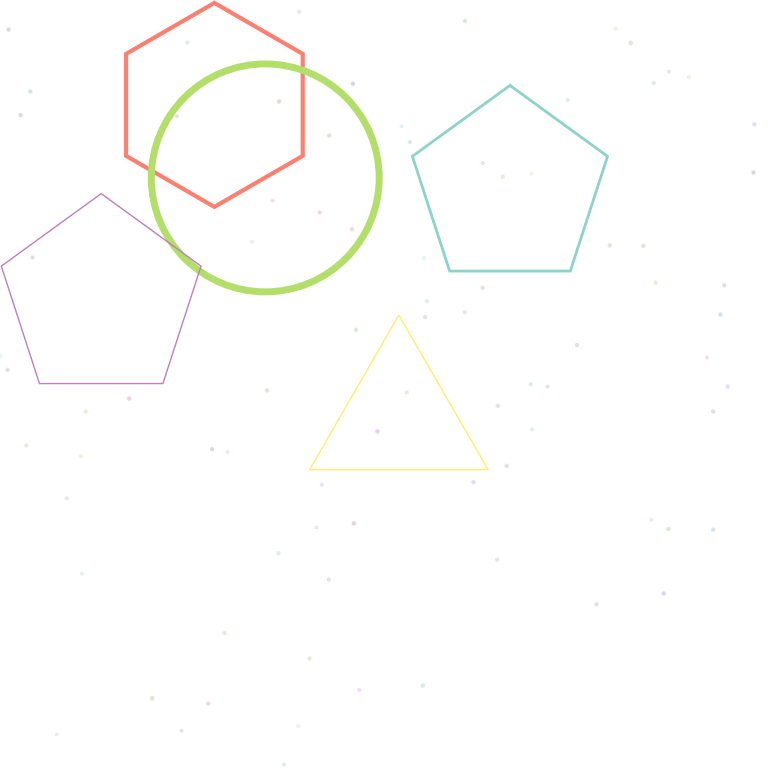[{"shape": "pentagon", "thickness": 1, "radius": 0.67, "center": [0.662, 0.756]}, {"shape": "hexagon", "thickness": 1.5, "radius": 0.66, "center": [0.278, 0.864]}, {"shape": "circle", "thickness": 2.5, "radius": 0.74, "center": [0.344, 0.769]}, {"shape": "pentagon", "thickness": 0.5, "radius": 0.68, "center": [0.131, 0.612]}, {"shape": "triangle", "thickness": 0.5, "radius": 0.67, "center": [0.518, 0.457]}]